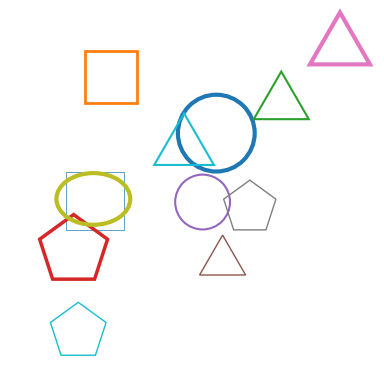[{"shape": "square", "thickness": 0.5, "radius": 0.38, "center": [0.247, 0.478]}, {"shape": "circle", "thickness": 3, "radius": 0.5, "center": [0.562, 0.654]}, {"shape": "square", "thickness": 2, "radius": 0.34, "center": [0.289, 0.799]}, {"shape": "triangle", "thickness": 1.5, "radius": 0.41, "center": [0.731, 0.732]}, {"shape": "pentagon", "thickness": 2.5, "radius": 0.46, "center": [0.191, 0.35]}, {"shape": "circle", "thickness": 1.5, "radius": 0.36, "center": [0.526, 0.475]}, {"shape": "triangle", "thickness": 1, "radius": 0.35, "center": [0.578, 0.32]}, {"shape": "triangle", "thickness": 3, "radius": 0.45, "center": [0.883, 0.878]}, {"shape": "pentagon", "thickness": 1, "radius": 0.36, "center": [0.649, 0.461]}, {"shape": "oval", "thickness": 3, "radius": 0.48, "center": [0.242, 0.483]}, {"shape": "triangle", "thickness": 1.5, "radius": 0.45, "center": [0.478, 0.616]}, {"shape": "pentagon", "thickness": 1, "radius": 0.38, "center": [0.203, 0.139]}]